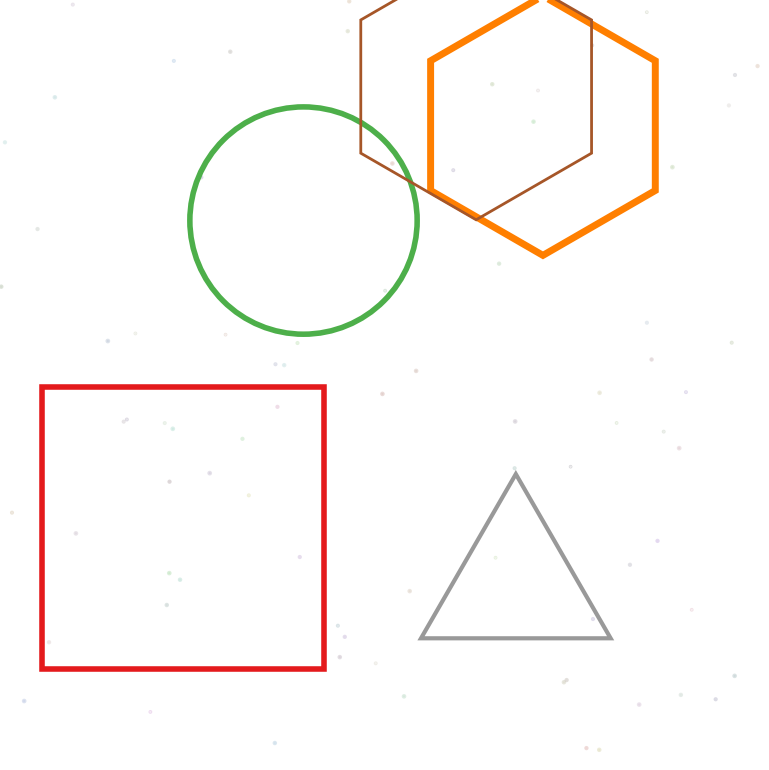[{"shape": "square", "thickness": 2, "radius": 0.92, "center": [0.238, 0.315]}, {"shape": "circle", "thickness": 2, "radius": 0.74, "center": [0.394, 0.714]}, {"shape": "hexagon", "thickness": 2.5, "radius": 0.84, "center": [0.705, 0.837]}, {"shape": "hexagon", "thickness": 1, "radius": 0.87, "center": [0.618, 0.888]}, {"shape": "triangle", "thickness": 1.5, "radius": 0.71, "center": [0.67, 0.242]}]